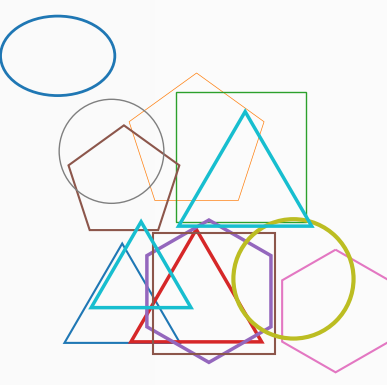[{"shape": "triangle", "thickness": 1.5, "radius": 0.86, "center": [0.315, 0.195]}, {"shape": "oval", "thickness": 2, "radius": 0.74, "center": [0.149, 0.855]}, {"shape": "pentagon", "thickness": 0.5, "radius": 0.92, "center": [0.507, 0.627]}, {"shape": "square", "thickness": 1, "radius": 0.84, "center": [0.622, 0.592]}, {"shape": "triangle", "thickness": 2.5, "radius": 0.97, "center": [0.507, 0.209]}, {"shape": "hexagon", "thickness": 2.5, "radius": 0.92, "center": [0.539, 0.244]}, {"shape": "pentagon", "thickness": 1.5, "radius": 0.75, "center": [0.32, 0.524]}, {"shape": "square", "thickness": 1.5, "radius": 0.79, "center": [0.552, 0.238]}, {"shape": "hexagon", "thickness": 1.5, "radius": 0.8, "center": [0.866, 0.192]}, {"shape": "circle", "thickness": 1, "radius": 0.68, "center": [0.288, 0.607]}, {"shape": "circle", "thickness": 3, "radius": 0.78, "center": [0.757, 0.276]}, {"shape": "triangle", "thickness": 2.5, "radius": 0.74, "center": [0.364, 0.275]}, {"shape": "triangle", "thickness": 2.5, "radius": 0.99, "center": [0.633, 0.512]}]